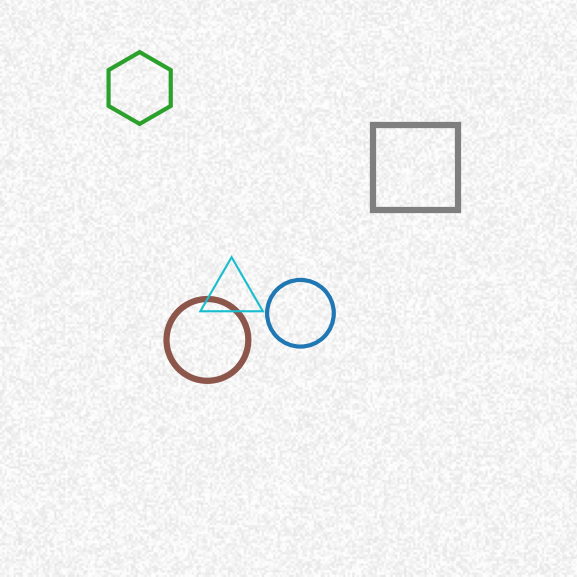[{"shape": "circle", "thickness": 2, "radius": 0.29, "center": [0.52, 0.457]}, {"shape": "hexagon", "thickness": 2, "radius": 0.31, "center": [0.242, 0.847]}, {"shape": "circle", "thickness": 3, "radius": 0.35, "center": [0.359, 0.411]}, {"shape": "square", "thickness": 3, "radius": 0.37, "center": [0.719, 0.709]}, {"shape": "triangle", "thickness": 1, "radius": 0.31, "center": [0.401, 0.491]}]